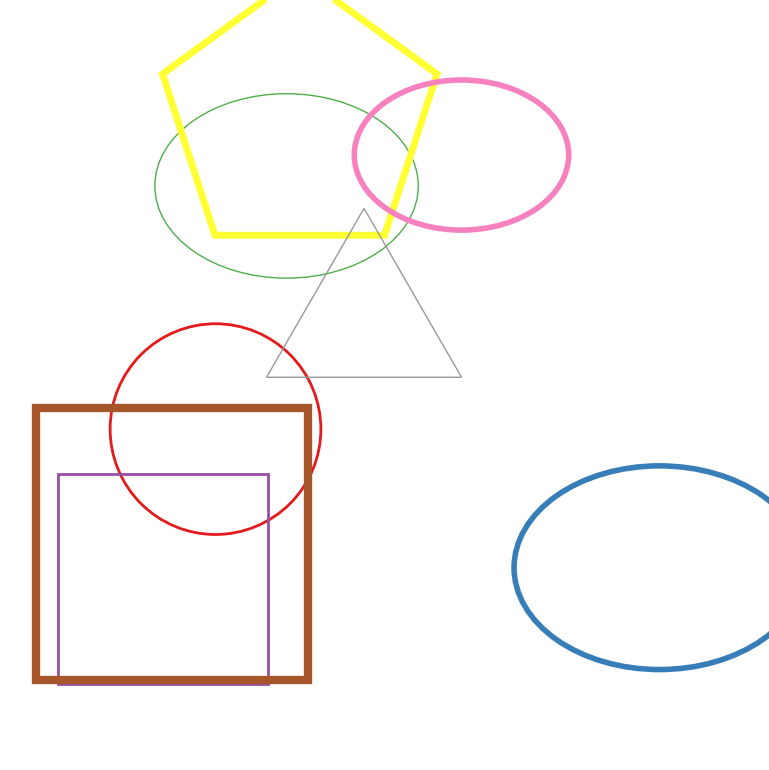[{"shape": "circle", "thickness": 1, "radius": 0.68, "center": [0.28, 0.443]}, {"shape": "oval", "thickness": 2, "radius": 0.94, "center": [0.857, 0.263]}, {"shape": "oval", "thickness": 0.5, "radius": 0.86, "center": [0.372, 0.759]}, {"shape": "square", "thickness": 1, "radius": 0.68, "center": [0.211, 0.248]}, {"shape": "pentagon", "thickness": 2.5, "radius": 0.94, "center": [0.389, 0.846]}, {"shape": "square", "thickness": 3, "radius": 0.88, "center": [0.224, 0.294]}, {"shape": "oval", "thickness": 2, "radius": 0.7, "center": [0.599, 0.799]}, {"shape": "triangle", "thickness": 0.5, "radius": 0.73, "center": [0.473, 0.583]}]